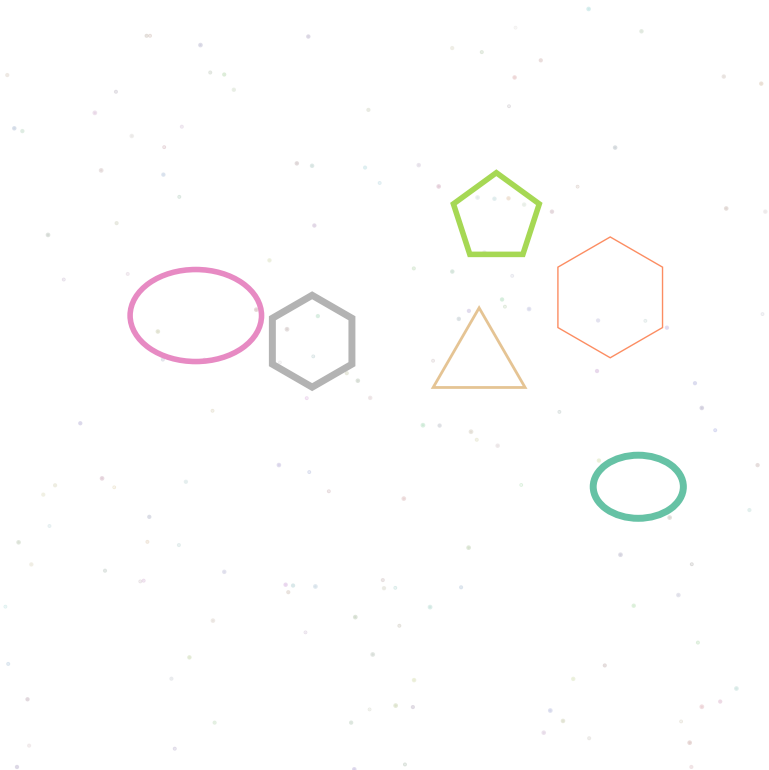[{"shape": "oval", "thickness": 2.5, "radius": 0.29, "center": [0.829, 0.368]}, {"shape": "hexagon", "thickness": 0.5, "radius": 0.39, "center": [0.792, 0.614]}, {"shape": "oval", "thickness": 2, "radius": 0.43, "center": [0.254, 0.59]}, {"shape": "pentagon", "thickness": 2, "radius": 0.29, "center": [0.645, 0.717]}, {"shape": "triangle", "thickness": 1, "radius": 0.34, "center": [0.622, 0.531]}, {"shape": "hexagon", "thickness": 2.5, "radius": 0.3, "center": [0.405, 0.557]}]